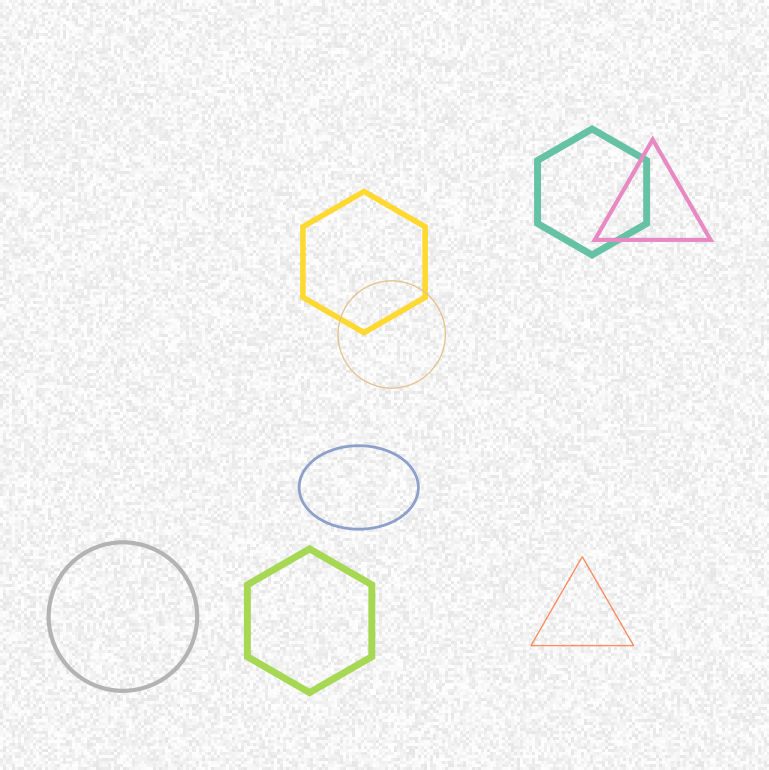[{"shape": "hexagon", "thickness": 2.5, "radius": 0.41, "center": [0.769, 0.751]}, {"shape": "triangle", "thickness": 0.5, "radius": 0.39, "center": [0.756, 0.2]}, {"shape": "oval", "thickness": 1, "radius": 0.39, "center": [0.466, 0.367]}, {"shape": "triangle", "thickness": 1.5, "radius": 0.43, "center": [0.848, 0.732]}, {"shape": "hexagon", "thickness": 2.5, "radius": 0.47, "center": [0.402, 0.194]}, {"shape": "hexagon", "thickness": 2, "radius": 0.46, "center": [0.473, 0.66]}, {"shape": "circle", "thickness": 0.5, "radius": 0.35, "center": [0.509, 0.566]}, {"shape": "circle", "thickness": 1.5, "radius": 0.48, "center": [0.16, 0.199]}]